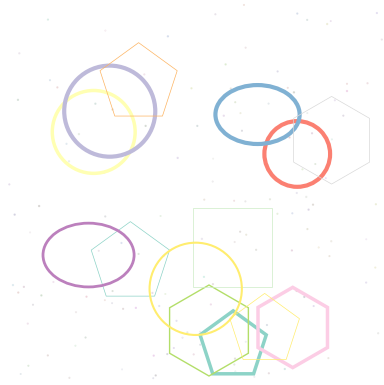[{"shape": "pentagon", "thickness": 0.5, "radius": 0.53, "center": [0.339, 0.317]}, {"shape": "pentagon", "thickness": 2.5, "radius": 0.45, "center": [0.606, 0.102]}, {"shape": "circle", "thickness": 2.5, "radius": 0.54, "center": [0.243, 0.657]}, {"shape": "circle", "thickness": 3, "radius": 0.59, "center": [0.285, 0.711]}, {"shape": "circle", "thickness": 3, "radius": 0.43, "center": [0.772, 0.6]}, {"shape": "oval", "thickness": 3, "radius": 0.55, "center": [0.669, 0.703]}, {"shape": "pentagon", "thickness": 0.5, "radius": 0.53, "center": [0.36, 0.784]}, {"shape": "hexagon", "thickness": 1, "radius": 0.59, "center": [0.543, 0.142]}, {"shape": "hexagon", "thickness": 2.5, "radius": 0.52, "center": [0.76, 0.149]}, {"shape": "hexagon", "thickness": 0.5, "radius": 0.57, "center": [0.861, 0.636]}, {"shape": "oval", "thickness": 2, "radius": 0.59, "center": [0.23, 0.338]}, {"shape": "square", "thickness": 0.5, "radius": 0.51, "center": [0.603, 0.356]}, {"shape": "pentagon", "thickness": 0.5, "radius": 0.47, "center": [0.687, 0.143]}, {"shape": "circle", "thickness": 1.5, "radius": 0.6, "center": [0.508, 0.25]}]